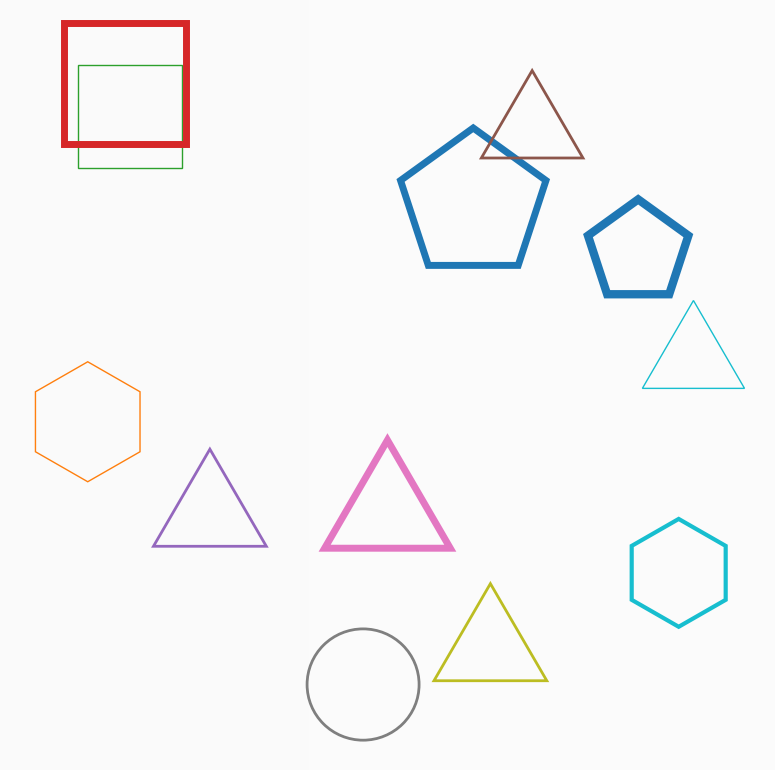[{"shape": "pentagon", "thickness": 2.5, "radius": 0.49, "center": [0.611, 0.735]}, {"shape": "pentagon", "thickness": 3, "radius": 0.34, "center": [0.823, 0.673]}, {"shape": "hexagon", "thickness": 0.5, "radius": 0.39, "center": [0.113, 0.452]}, {"shape": "square", "thickness": 0.5, "radius": 0.33, "center": [0.167, 0.848]}, {"shape": "square", "thickness": 2.5, "radius": 0.39, "center": [0.161, 0.892]}, {"shape": "triangle", "thickness": 1, "radius": 0.42, "center": [0.271, 0.333]}, {"shape": "triangle", "thickness": 1, "radius": 0.38, "center": [0.687, 0.833]}, {"shape": "triangle", "thickness": 2.5, "radius": 0.47, "center": [0.5, 0.335]}, {"shape": "circle", "thickness": 1, "radius": 0.36, "center": [0.469, 0.111]}, {"shape": "triangle", "thickness": 1, "radius": 0.42, "center": [0.633, 0.158]}, {"shape": "hexagon", "thickness": 1.5, "radius": 0.35, "center": [0.876, 0.256]}, {"shape": "triangle", "thickness": 0.5, "radius": 0.38, "center": [0.895, 0.534]}]